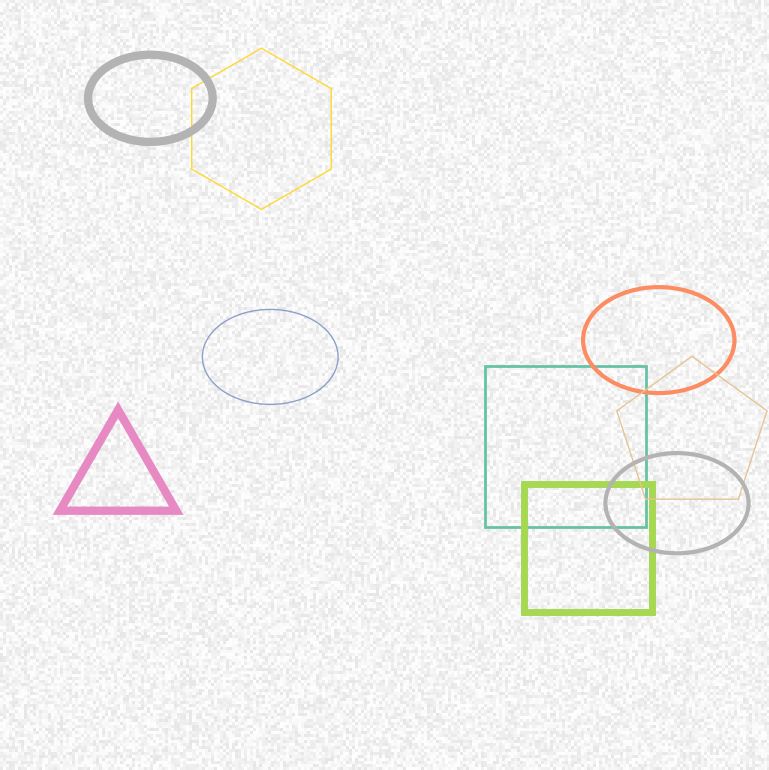[{"shape": "square", "thickness": 1, "radius": 0.52, "center": [0.734, 0.42]}, {"shape": "oval", "thickness": 1.5, "radius": 0.49, "center": [0.856, 0.558]}, {"shape": "oval", "thickness": 0.5, "radius": 0.44, "center": [0.351, 0.536]}, {"shape": "triangle", "thickness": 3, "radius": 0.44, "center": [0.153, 0.38]}, {"shape": "square", "thickness": 2.5, "radius": 0.42, "center": [0.764, 0.288]}, {"shape": "hexagon", "thickness": 0.5, "radius": 0.52, "center": [0.34, 0.833]}, {"shape": "pentagon", "thickness": 0.5, "radius": 0.51, "center": [0.899, 0.435]}, {"shape": "oval", "thickness": 3, "radius": 0.4, "center": [0.195, 0.872]}, {"shape": "oval", "thickness": 1.5, "radius": 0.46, "center": [0.879, 0.346]}]